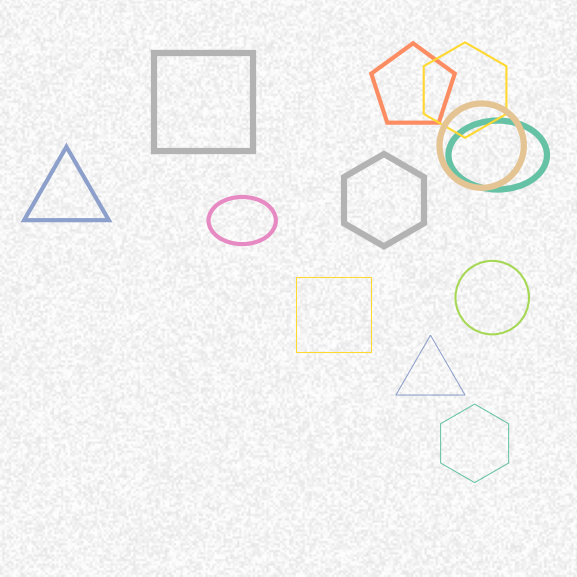[{"shape": "oval", "thickness": 3, "radius": 0.43, "center": [0.862, 0.731]}, {"shape": "hexagon", "thickness": 0.5, "radius": 0.34, "center": [0.822, 0.231]}, {"shape": "pentagon", "thickness": 2, "radius": 0.38, "center": [0.715, 0.848]}, {"shape": "triangle", "thickness": 0.5, "radius": 0.35, "center": [0.745, 0.35]}, {"shape": "triangle", "thickness": 2, "radius": 0.42, "center": [0.115, 0.66]}, {"shape": "oval", "thickness": 2, "radius": 0.29, "center": [0.419, 0.617]}, {"shape": "circle", "thickness": 1, "radius": 0.32, "center": [0.852, 0.484]}, {"shape": "square", "thickness": 0.5, "radius": 0.32, "center": [0.578, 0.455]}, {"shape": "hexagon", "thickness": 1, "radius": 0.41, "center": [0.805, 0.843]}, {"shape": "circle", "thickness": 3, "radius": 0.36, "center": [0.834, 0.747]}, {"shape": "hexagon", "thickness": 3, "radius": 0.4, "center": [0.665, 0.653]}, {"shape": "square", "thickness": 3, "radius": 0.43, "center": [0.352, 0.822]}]